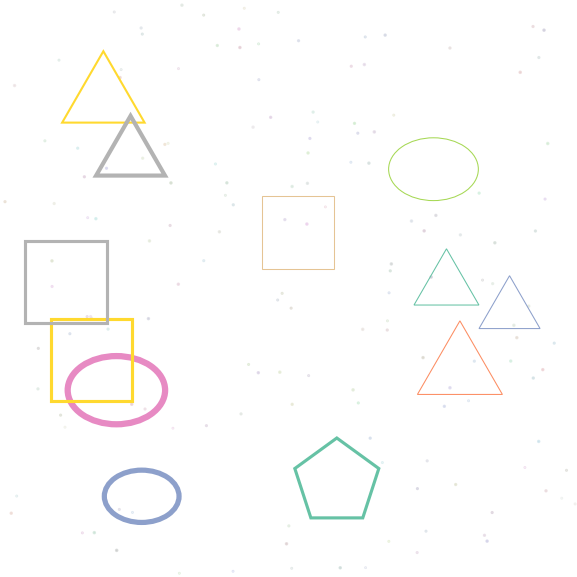[{"shape": "pentagon", "thickness": 1.5, "radius": 0.38, "center": [0.583, 0.164]}, {"shape": "triangle", "thickness": 0.5, "radius": 0.32, "center": [0.773, 0.503]}, {"shape": "triangle", "thickness": 0.5, "radius": 0.42, "center": [0.796, 0.359]}, {"shape": "triangle", "thickness": 0.5, "radius": 0.31, "center": [0.882, 0.461]}, {"shape": "oval", "thickness": 2.5, "radius": 0.32, "center": [0.245, 0.14]}, {"shape": "oval", "thickness": 3, "radius": 0.42, "center": [0.202, 0.323]}, {"shape": "oval", "thickness": 0.5, "radius": 0.39, "center": [0.751, 0.706]}, {"shape": "square", "thickness": 1.5, "radius": 0.35, "center": [0.159, 0.376]}, {"shape": "triangle", "thickness": 1, "radius": 0.41, "center": [0.179, 0.828]}, {"shape": "square", "thickness": 0.5, "radius": 0.31, "center": [0.516, 0.597]}, {"shape": "triangle", "thickness": 2, "radius": 0.34, "center": [0.226, 0.73]}, {"shape": "square", "thickness": 1.5, "radius": 0.36, "center": [0.114, 0.511]}]